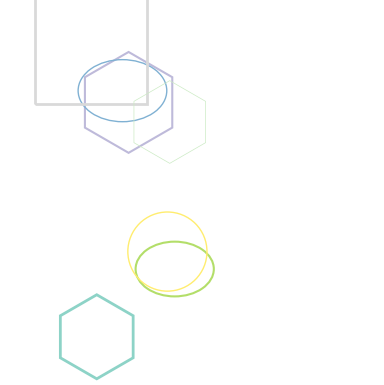[{"shape": "hexagon", "thickness": 2, "radius": 0.55, "center": [0.251, 0.125]}, {"shape": "hexagon", "thickness": 1.5, "radius": 0.65, "center": [0.334, 0.734]}, {"shape": "oval", "thickness": 1, "radius": 0.58, "center": [0.318, 0.764]}, {"shape": "oval", "thickness": 1.5, "radius": 0.51, "center": [0.454, 0.301]}, {"shape": "square", "thickness": 2, "radius": 0.73, "center": [0.236, 0.876]}, {"shape": "hexagon", "thickness": 0.5, "radius": 0.54, "center": [0.441, 0.683]}, {"shape": "circle", "thickness": 1, "radius": 0.51, "center": [0.435, 0.347]}]